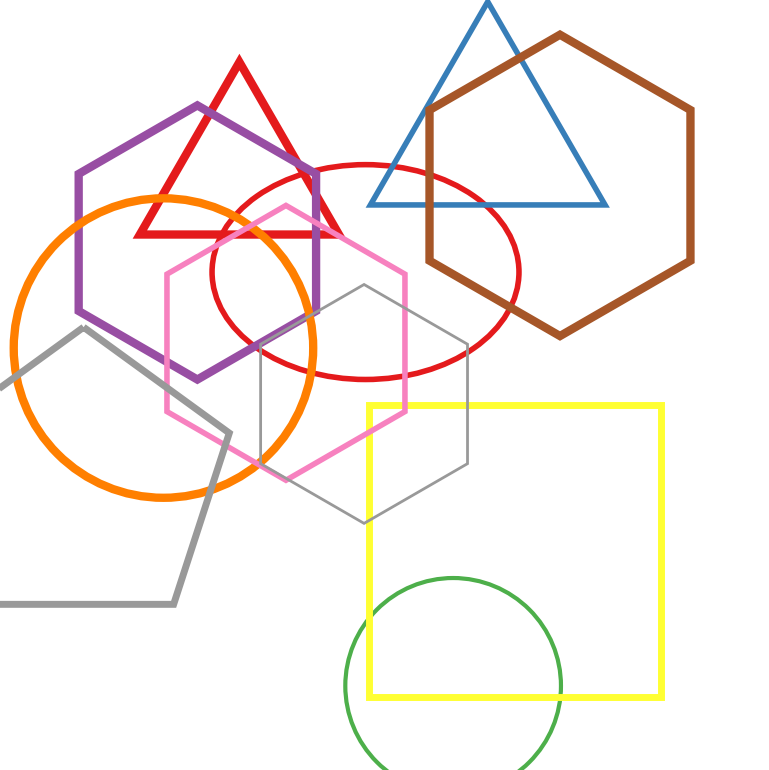[{"shape": "triangle", "thickness": 3, "radius": 0.75, "center": [0.311, 0.77]}, {"shape": "oval", "thickness": 2, "radius": 1.0, "center": [0.475, 0.647]}, {"shape": "triangle", "thickness": 2, "radius": 0.88, "center": [0.633, 0.822]}, {"shape": "circle", "thickness": 1.5, "radius": 0.7, "center": [0.588, 0.109]}, {"shape": "hexagon", "thickness": 3, "radius": 0.89, "center": [0.256, 0.685]}, {"shape": "circle", "thickness": 3, "radius": 0.97, "center": [0.212, 0.548]}, {"shape": "square", "thickness": 2.5, "radius": 0.95, "center": [0.669, 0.285]}, {"shape": "hexagon", "thickness": 3, "radius": 0.98, "center": [0.727, 0.759]}, {"shape": "hexagon", "thickness": 2, "radius": 0.89, "center": [0.371, 0.555]}, {"shape": "hexagon", "thickness": 1, "radius": 0.78, "center": [0.473, 0.475]}, {"shape": "pentagon", "thickness": 2.5, "radius": 0.99, "center": [0.109, 0.376]}]